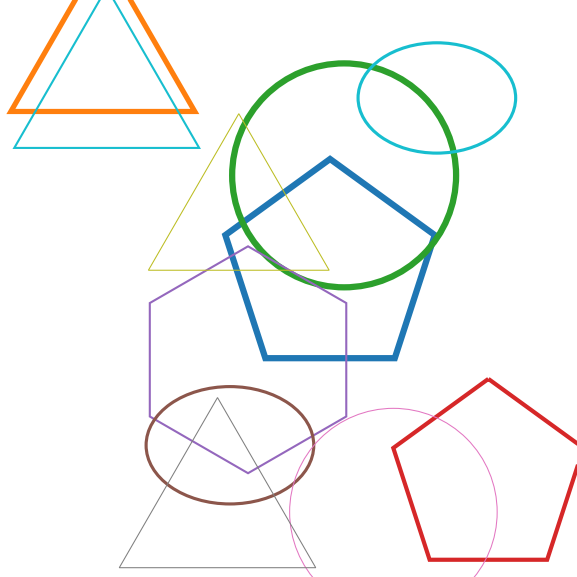[{"shape": "pentagon", "thickness": 3, "radius": 0.95, "center": [0.572, 0.533]}, {"shape": "triangle", "thickness": 2.5, "radius": 0.92, "center": [0.178, 0.898]}, {"shape": "circle", "thickness": 3, "radius": 0.97, "center": [0.596, 0.695]}, {"shape": "pentagon", "thickness": 2, "radius": 0.87, "center": [0.846, 0.17]}, {"shape": "hexagon", "thickness": 1, "radius": 0.98, "center": [0.43, 0.376]}, {"shape": "oval", "thickness": 1.5, "radius": 0.73, "center": [0.398, 0.228]}, {"shape": "circle", "thickness": 0.5, "radius": 0.9, "center": [0.681, 0.112]}, {"shape": "triangle", "thickness": 0.5, "radius": 0.98, "center": [0.377, 0.114]}, {"shape": "triangle", "thickness": 0.5, "radius": 0.9, "center": [0.413, 0.622]}, {"shape": "triangle", "thickness": 1, "radius": 0.92, "center": [0.185, 0.835]}, {"shape": "oval", "thickness": 1.5, "radius": 0.68, "center": [0.756, 0.83]}]